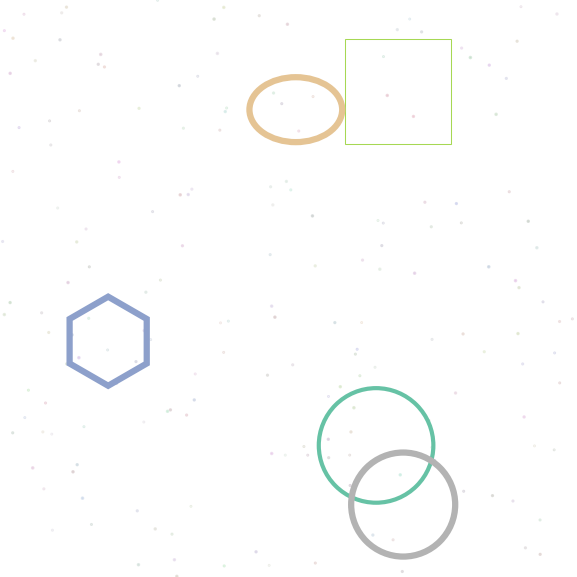[{"shape": "circle", "thickness": 2, "radius": 0.5, "center": [0.651, 0.228]}, {"shape": "hexagon", "thickness": 3, "radius": 0.39, "center": [0.187, 0.408]}, {"shape": "square", "thickness": 0.5, "radius": 0.46, "center": [0.689, 0.841]}, {"shape": "oval", "thickness": 3, "radius": 0.4, "center": [0.512, 0.809]}, {"shape": "circle", "thickness": 3, "radius": 0.45, "center": [0.698, 0.125]}]